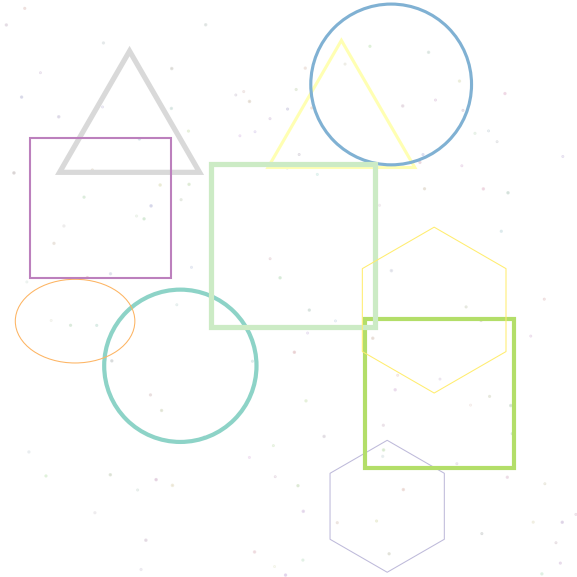[{"shape": "circle", "thickness": 2, "radius": 0.66, "center": [0.312, 0.366]}, {"shape": "triangle", "thickness": 1.5, "radius": 0.73, "center": [0.591, 0.782]}, {"shape": "hexagon", "thickness": 0.5, "radius": 0.57, "center": [0.67, 0.122]}, {"shape": "circle", "thickness": 1.5, "radius": 0.7, "center": [0.677, 0.853]}, {"shape": "oval", "thickness": 0.5, "radius": 0.52, "center": [0.13, 0.443]}, {"shape": "square", "thickness": 2, "radius": 0.65, "center": [0.761, 0.318]}, {"shape": "triangle", "thickness": 2.5, "radius": 0.7, "center": [0.224, 0.771]}, {"shape": "square", "thickness": 1, "radius": 0.61, "center": [0.174, 0.639]}, {"shape": "square", "thickness": 2.5, "radius": 0.71, "center": [0.508, 0.574]}, {"shape": "hexagon", "thickness": 0.5, "radius": 0.72, "center": [0.752, 0.462]}]